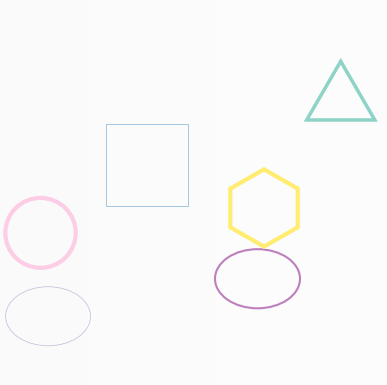[{"shape": "triangle", "thickness": 2.5, "radius": 0.51, "center": [0.879, 0.739]}, {"shape": "oval", "thickness": 0.5, "radius": 0.55, "center": [0.124, 0.179]}, {"shape": "square", "thickness": 0.5, "radius": 0.53, "center": [0.379, 0.572]}, {"shape": "circle", "thickness": 3, "radius": 0.45, "center": [0.105, 0.395]}, {"shape": "oval", "thickness": 1.5, "radius": 0.55, "center": [0.665, 0.276]}, {"shape": "hexagon", "thickness": 3, "radius": 0.5, "center": [0.681, 0.46]}]